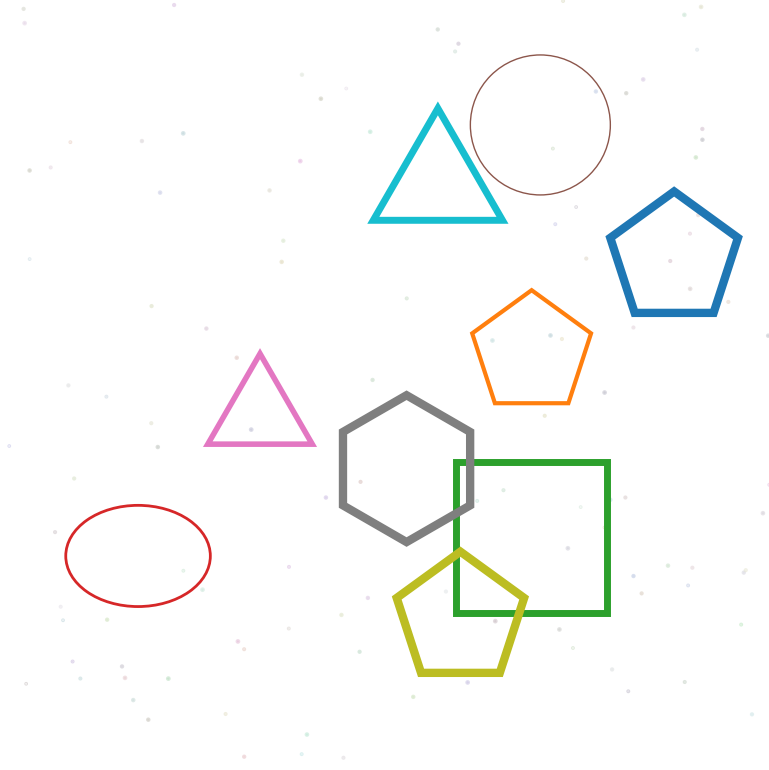[{"shape": "pentagon", "thickness": 3, "radius": 0.44, "center": [0.875, 0.664]}, {"shape": "pentagon", "thickness": 1.5, "radius": 0.41, "center": [0.69, 0.542]}, {"shape": "square", "thickness": 2.5, "radius": 0.49, "center": [0.69, 0.302]}, {"shape": "oval", "thickness": 1, "radius": 0.47, "center": [0.179, 0.278]}, {"shape": "circle", "thickness": 0.5, "radius": 0.45, "center": [0.702, 0.838]}, {"shape": "triangle", "thickness": 2, "radius": 0.39, "center": [0.338, 0.462]}, {"shape": "hexagon", "thickness": 3, "radius": 0.48, "center": [0.528, 0.391]}, {"shape": "pentagon", "thickness": 3, "radius": 0.44, "center": [0.598, 0.197]}, {"shape": "triangle", "thickness": 2.5, "radius": 0.48, "center": [0.569, 0.762]}]